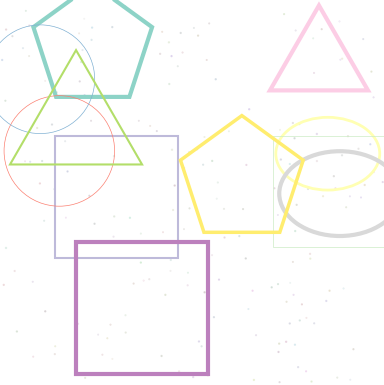[{"shape": "pentagon", "thickness": 3, "radius": 0.81, "center": [0.241, 0.879]}, {"shape": "oval", "thickness": 2, "radius": 0.67, "center": [0.851, 0.601]}, {"shape": "square", "thickness": 1.5, "radius": 0.8, "center": [0.303, 0.488]}, {"shape": "circle", "thickness": 0.5, "radius": 0.72, "center": [0.154, 0.608]}, {"shape": "circle", "thickness": 0.5, "radius": 0.71, "center": [0.105, 0.794]}, {"shape": "triangle", "thickness": 1.5, "radius": 0.99, "center": [0.198, 0.672]}, {"shape": "triangle", "thickness": 3, "radius": 0.74, "center": [0.828, 0.839]}, {"shape": "oval", "thickness": 3, "radius": 0.79, "center": [0.883, 0.497]}, {"shape": "square", "thickness": 3, "radius": 0.86, "center": [0.368, 0.199]}, {"shape": "square", "thickness": 0.5, "radius": 0.72, "center": [0.853, 0.503]}, {"shape": "pentagon", "thickness": 2.5, "radius": 0.84, "center": [0.628, 0.532]}]